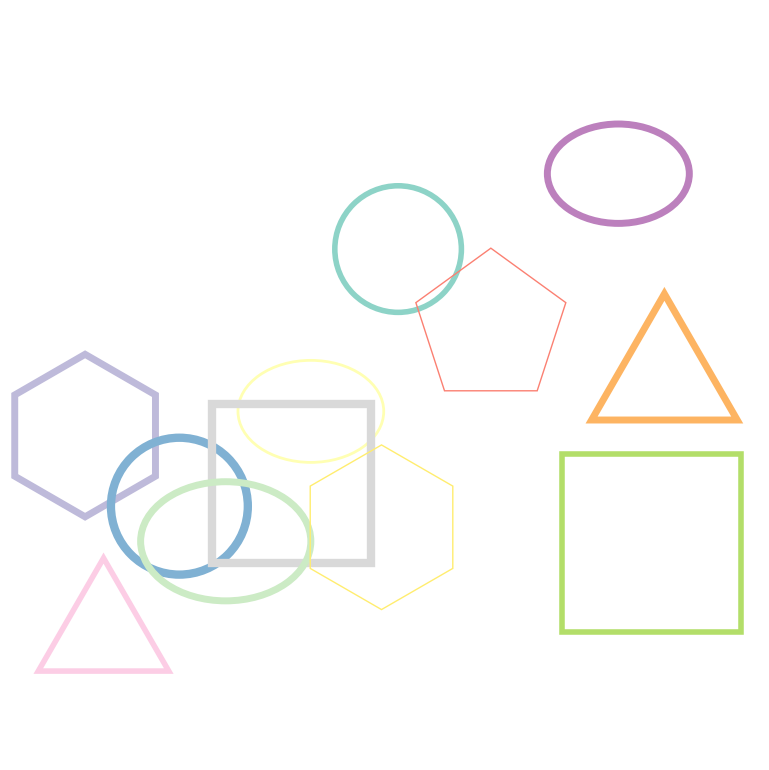[{"shape": "circle", "thickness": 2, "radius": 0.41, "center": [0.517, 0.677]}, {"shape": "oval", "thickness": 1, "radius": 0.47, "center": [0.404, 0.466]}, {"shape": "hexagon", "thickness": 2.5, "radius": 0.53, "center": [0.111, 0.434]}, {"shape": "pentagon", "thickness": 0.5, "radius": 0.51, "center": [0.637, 0.575]}, {"shape": "circle", "thickness": 3, "radius": 0.44, "center": [0.233, 0.343]}, {"shape": "triangle", "thickness": 2.5, "radius": 0.55, "center": [0.863, 0.509]}, {"shape": "square", "thickness": 2, "radius": 0.58, "center": [0.846, 0.295]}, {"shape": "triangle", "thickness": 2, "radius": 0.49, "center": [0.134, 0.177]}, {"shape": "square", "thickness": 3, "radius": 0.52, "center": [0.379, 0.373]}, {"shape": "oval", "thickness": 2.5, "radius": 0.46, "center": [0.803, 0.774]}, {"shape": "oval", "thickness": 2.5, "radius": 0.55, "center": [0.293, 0.297]}, {"shape": "hexagon", "thickness": 0.5, "radius": 0.53, "center": [0.495, 0.315]}]